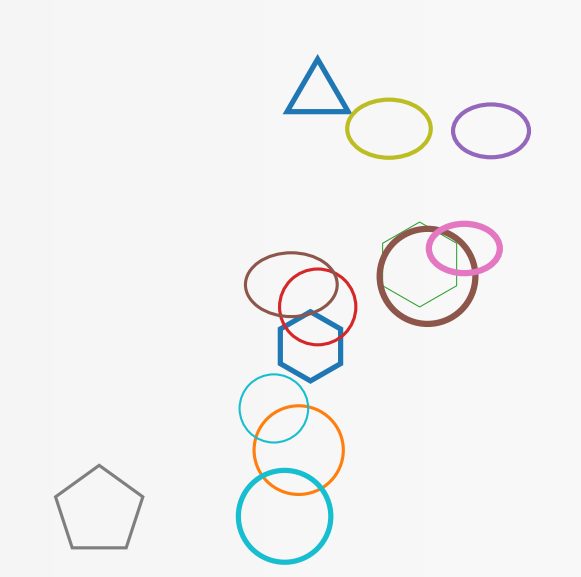[{"shape": "hexagon", "thickness": 2.5, "radius": 0.3, "center": [0.534, 0.399]}, {"shape": "triangle", "thickness": 2.5, "radius": 0.3, "center": [0.546, 0.836]}, {"shape": "circle", "thickness": 1.5, "radius": 0.38, "center": [0.514, 0.22]}, {"shape": "hexagon", "thickness": 0.5, "radius": 0.37, "center": [0.722, 0.541]}, {"shape": "circle", "thickness": 1.5, "radius": 0.33, "center": [0.547, 0.468]}, {"shape": "oval", "thickness": 2, "radius": 0.33, "center": [0.845, 0.773]}, {"shape": "circle", "thickness": 3, "radius": 0.41, "center": [0.736, 0.521]}, {"shape": "oval", "thickness": 1.5, "radius": 0.39, "center": [0.501, 0.506]}, {"shape": "oval", "thickness": 3, "radius": 0.31, "center": [0.799, 0.569]}, {"shape": "pentagon", "thickness": 1.5, "radius": 0.39, "center": [0.171, 0.114]}, {"shape": "oval", "thickness": 2, "radius": 0.36, "center": [0.669, 0.776]}, {"shape": "circle", "thickness": 2.5, "radius": 0.4, "center": [0.49, 0.105]}, {"shape": "circle", "thickness": 1, "radius": 0.3, "center": [0.471, 0.292]}]